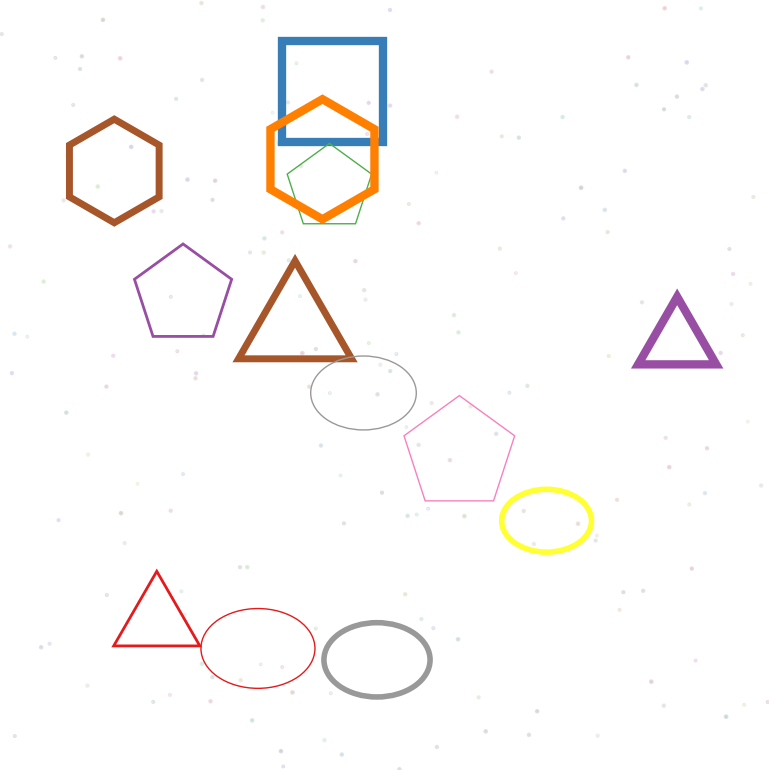[{"shape": "oval", "thickness": 0.5, "radius": 0.37, "center": [0.335, 0.158]}, {"shape": "triangle", "thickness": 1, "radius": 0.32, "center": [0.204, 0.193]}, {"shape": "square", "thickness": 3, "radius": 0.33, "center": [0.431, 0.882]}, {"shape": "pentagon", "thickness": 0.5, "radius": 0.29, "center": [0.428, 0.756]}, {"shape": "triangle", "thickness": 3, "radius": 0.29, "center": [0.879, 0.556]}, {"shape": "pentagon", "thickness": 1, "radius": 0.33, "center": [0.238, 0.617]}, {"shape": "hexagon", "thickness": 3, "radius": 0.39, "center": [0.419, 0.793]}, {"shape": "oval", "thickness": 2, "radius": 0.29, "center": [0.71, 0.324]}, {"shape": "hexagon", "thickness": 2.5, "radius": 0.34, "center": [0.148, 0.778]}, {"shape": "triangle", "thickness": 2.5, "radius": 0.42, "center": [0.383, 0.576]}, {"shape": "pentagon", "thickness": 0.5, "radius": 0.38, "center": [0.597, 0.411]}, {"shape": "oval", "thickness": 2, "radius": 0.34, "center": [0.49, 0.143]}, {"shape": "oval", "thickness": 0.5, "radius": 0.34, "center": [0.472, 0.49]}]